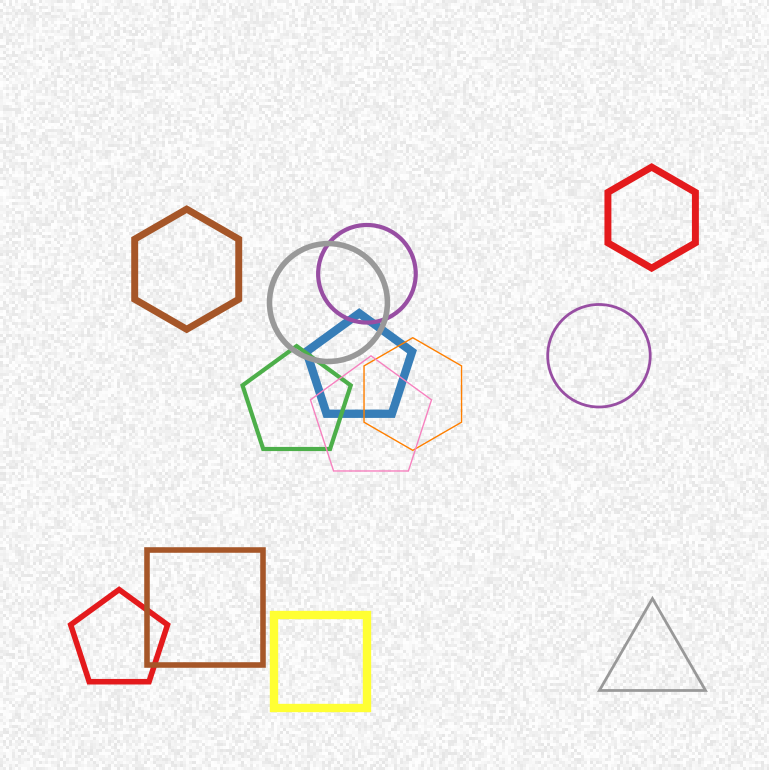[{"shape": "hexagon", "thickness": 2.5, "radius": 0.33, "center": [0.846, 0.717]}, {"shape": "pentagon", "thickness": 2, "radius": 0.33, "center": [0.155, 0.168]}, {"shape": "pentagon", "thickness": 3, "radius": 0.36, "center": [0.467, 0.521]}, {"shape": "pentagon", "thickness": 1.5, "radius": 0.37, "center": [0.385, 0.477]}, {"shape": "circle", "thickness": 1.5, "radius": 0.32, "center": [0.477, 0.644]}, {"shape": "circle", "thickness": 1, "radius": 0.33, "center": [0.778, 0.538]}, {"shape": "hexagon", "thickness": 0.5, "radius": 0.37, "center": [0.536, 0.488]}, {"shape": "square", "thickness": 3, "radius": 0.3, "center": [0.416, 0.141]}, {"shape": "square", "thickness": 2, "radius": 0.38, "center": [0.266, 0.211]}, {"shape": "hexagon", "thickness": 2.5, "radius": 0.39, "center": [0.242, 0.65]}, {"shape": "pentagon", "thickness": 0.5, "radius": 0.41, "center": [0.482, 0.455]}, {"shape": "triangle", "thickness": 1, "radius": 0.4, "center": [0.847, 0.143]}, {"shape": "circle", "thickness": 2, "radius": 0.38, "center": [0.427, 0.607]}]